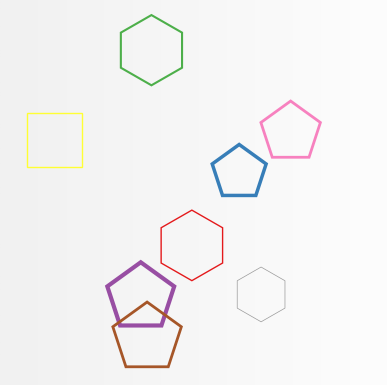[{"shape": "hexagon", "thickness": 1, "radius": 0.46, "center": [0.495, 0.363]}, {"shape": "pentagon", "thickness": 2.5, "radius": 0.37, "center": [0.617, 0.552]}, {"shape": "hexagon", "thickness": 1.5, "radius": 0.46, "center": [0.391, 0.87]}, {"shape": "pentagon", "thickness": 3, "radius": 0.45, "center": [0.363, 0.228]}, {"shape": "square", "thickness": 1, "radius": 0.35, "center": [0.14, 0.637]}, {"shape": "pentagon", "thickness": 2, "radius": 0.46, "center": [0.38, 0.123]}, {"shape": "pentagon", "thickness": 2, "radius": 0.4, "center": [0.75, 0.657]}, {"shape": "hexagon", "thickness": 0.5, "radius": 0.36, "center": [0.674, 0.235]}]